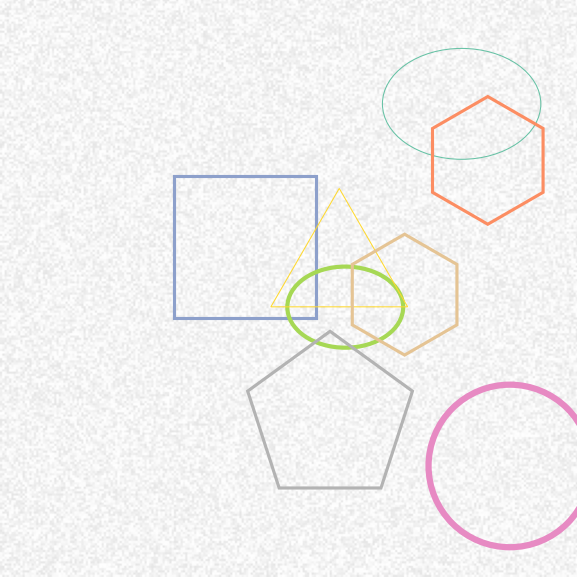[{"shape": "oval", "thickness": 0.5, "radius": 0.69, "center": [0.799, 0.819]}, {"shape": "hexagon", "thickness": 1.5, "radius": 0.55, "center": [0.845, 0.721]}, {"shape": "square", "thickness": 1.5, "radius": 0.62, "center": [0.425, 0.571]}, {"shape": "circle", "thickness": 3, "radius": 0.7, "center": [0.883, 0.192]}, {"shape": "oval", "thickness": 2, "radius": 0.5, "center": [0.598, 0.467]}, {"shape": "triangle", "thickness": 0.5, "radius": 0.68, "center": [0.587, 0.536]}, {"shape": "hexagon", "thickness": 1.5, "radius": 0.52, "center": [0.701, 0.489]}, {"shape": "pentagon", "thickness": 1.5, "radius": 0.75, "center": [0.572, 0.275]}]